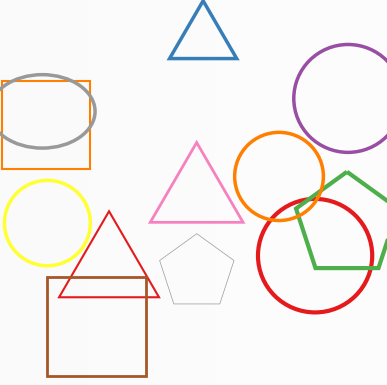[{"shape": "triangle", "thickness": 1.5, "radius": 0.74, "center": [0.281, 0.302]}, {"shape": "circle", "thickness": 3, "radius": 0.74, "center": [0.813, 0.336]}, {"shape": "triangle", "thickness": 2.5, "radius": 0.5, "center": [0.524, 0.898]}, {"shape": "pentagon", "thickness": 3, "radius": 0.69, "center": [0.895, 0.416]}, {"shape": "circle", "thickness": 2.5, "radius": 0.7, "center": [0.898, 0.744]}, {"shape": "circle", "thickness": 2.5, "radius": 0.57, "center": [0.72, 0.542]}, {"shape": "square", "thickness": 1.5, "radius": 0.57, "center": [0.118, 0.676]}, {"shape": "circle", "thickness": 2.5, "radius": 0.55, "center": [0.122, 0.421]}, {"shape": "square", "thickness": 2, "radius": 0.64, "center": [0.25, 0.151]}, {"shape": "triangle", "thickness": 2, "radius": 0.69, "center": [0.508, 0.492]}, {"shape": "pentagon", "thickness": 0.5, "radius": 0.5, "center": [0.508, 0.292]}, {"shape": "oval", "thickness": 2.5, "radius": 0.68, "center": [0.109, 0.711]}]